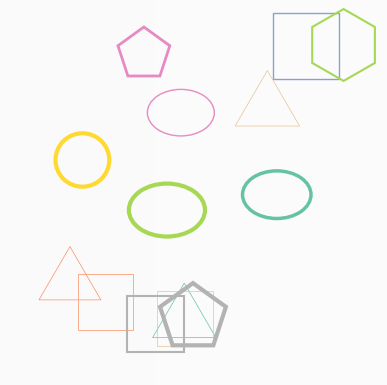[{"shape": "triangle", "thickness": 0.5, "radius": 0.47, "center": [0.476, 0.17]}, {"shape": "oval", "thickness": 2.5, "radius": 0.44, "center": [0.714, 0.494]}, {"shape": "triangle", "thickness": 0.5, "radius": 0.46, "center": [0.18, 0.267]}, {"shape": "square", "thickness": 0.5, "radius": 0.36, "center": [0.273, 0.215]}, {"shape": "square", "thickness": 1, "radius": 0.43, "center": [0.79, 0.881]}, {"shape": "pentagon", "thickness": 2, "radius": 0.35, "center": [0.371, 0.86]}, {"shape": "oval", "thickness": 1, "radius": 0.43, "center": [0.467, 0.707]}, {"shape": "hexagon", "thickness": 1.5, "radius": 0.47, "center": [0.887, 0.883]}, {"shape": "oval", "thickness": 3, "radius": 0.49, "center": [0.431, 0.454]}, {"shape": "circle", "thickness": 3, "radius": 0.35, "center": [0.213, 0.584]}, {"shape": "square", "thickness": 0.5, "radius": 0.36, "center": [0.478, 0.173]}, {"shape": "triangle", "thickness": 0.5, "radius": 0.48, "center": [0.69, 0.721]}, {"shape": "pentagon", "thickness": 3, "radius": 0.45, "center": [0.498, 0.175]}, {"shape": "square", "thickness": 1.5, "radius": 0.36, "center": [0.401, 0.158]}]